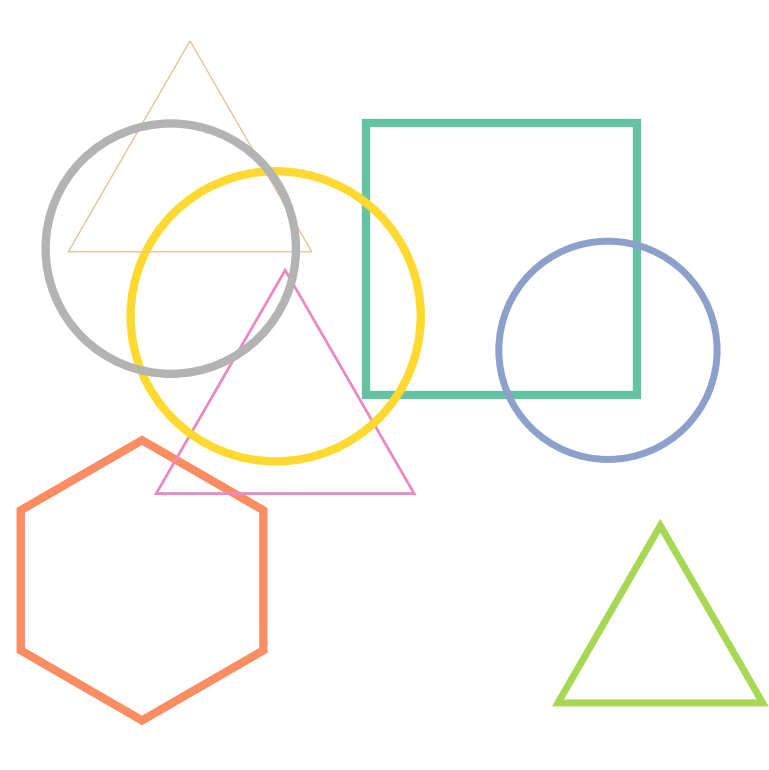[{"shape": "square", "thickness": 3, "radius": 0.88, "center": [0.651, 0.664]}, {"shape": "hexagon", "thickness": 3, "radius": 0.91, "center": [0.184, 0.246]}, {"shape": "circle", "thickness": 2.5, "radius": 0.71, "center": [0.79, 0.545]}, {"shape": "triangle", "thickness": 1, "radius": 0.97, "center": [0.37, 0.456]}, {"shape": "triangle", "thickness": 2.5, "radius": 0.77, "center": [0.858, 0.164]}, {"shape": "circle", "thickness": 3, "radius": 0.94, "center": [0.358, 0.589]}, {"shape": "triangle", "thickness": 0.5, "radius": 0.91, "center": [0.247, 0.764]}, {"shape": "circle", "thickness": 3, "radius": 0.81, "center": [0.222, 0.677]}]